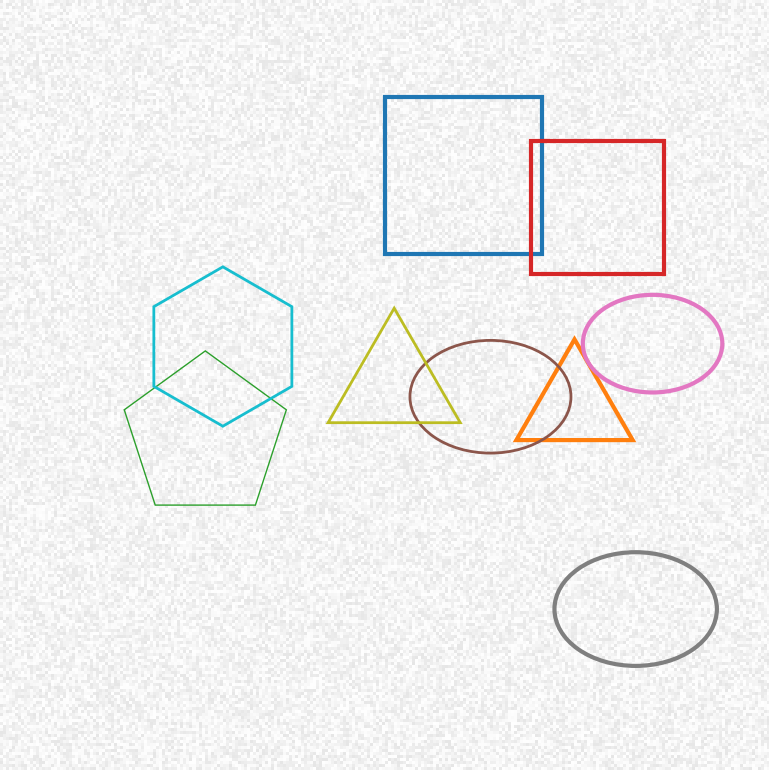[{"shape": "square", "thickness": 1.5, "radius": 0.51, "center": [0.602, 0.773]}, {"shape": "triangle", "thickness": 1.5, "radius": 0.44, "center": [0.746, 0.472]}, {"shape": "pentagon", "thickness": 0.5, "radius": 0.55, "center": [0.267, 0.434]}, {"shape": "square", "thickness": 1.5, "radius": 0.43, "center": [0.776, 0.731]}, {"shape": "oval", "thickness": 1, "radius": 0.52, "center": [0.637, 0.485]}, {"shape": "oval", "thickness": 1.5, "radius": 0.45, "center": [0.847, 0.554]}, {"shape": "oval", "thickness": 1.5, "radius": 0.53, "center": [0.826, 0.209]}, {"shape": "triangle", "thickness": 1, "radius": 0.5, "center": [0.512, 0.501]}, {"shape": "hexagon", "thickness": 1, "radius": 0.52, "center": [0.289, 0.55]}]